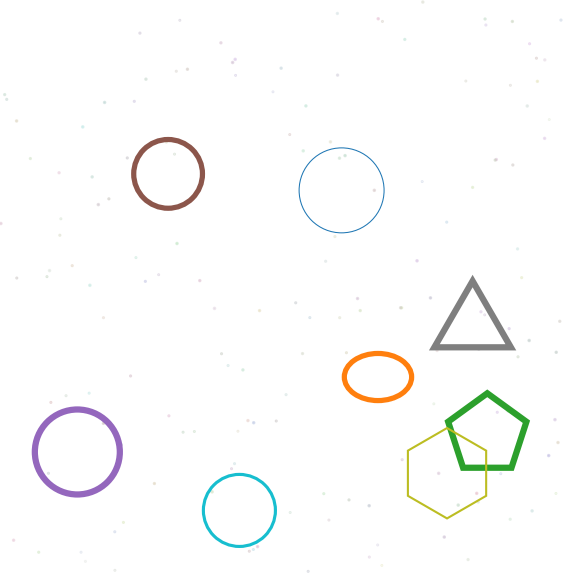[{"shape": "circle", "thickness": 0.5, "radius": 0.37, "center": [0.592, 0.67]}, {"shape": "oval", "thickness": 2.5, "radius": 0.29, "center": [0.655, 0.346]}, {"shape": "pentagon", "thickness": 3, "radius": 0.36, "center": [0.844, 0.247]}, {"shape": "circle", "thickness": 3, "radius": 0.37, "center": [0.134, 0.216]}, {"shape": "circle", "thickness": 2.5, "radius": 0.3, "center": [0.291, 0.698]}, {"shape": "triangle", "thickness": 3, "radius": 0.38, "center": [0.818, 0.436]}, {"shape": "hexagon", "thickness": 1, "radius": 0.39, "center": [0.774, 0.18]}, {"shape": "circle", "thickness": 1.5, "radius": 0.31, "center": [0.415, 0.115]}]